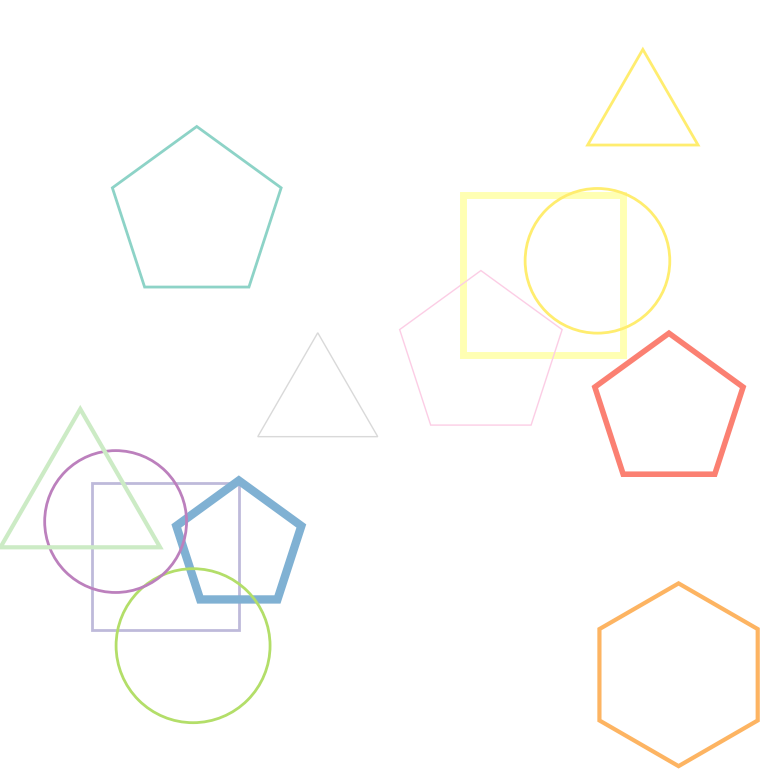[{"shape": "pentagon", "thickness": 1, "radius": 0.58, "center": [0.256, 0.72]}, {"shape": "square", "thickness": 2.5, "radius": 0.52, "center": [0.705, 0.642]}, {"shape": "square", "thickness": 1, "radius": 0.48, "center": [0.215, 0.277]}, {"shape": "pentagon", "thickness": 2, "radius": 0.51, "center": [0.869, 0.466]}, {"shape": "pentagon", "thickness": 3, "radius": 0.43, "center": [0.31, 0.291]}, {"shape": "hexagon", "thickness": 1.5, "radius": 0.59, "center": [0.881, 0.124]}, {"shape": "circle", "thickness": 1, "radius": 0.5, "center": [0.251, 0.161]}, {"shape": "pentagon", "thickness": 0.5, "radius": 0.55, "center": [0.625, 0.538]}, {"shape": "triangle", "thickness": 0.5, "radius": 0.45, "center": [0.413, 0.478]}, {"shape": "circle", "thickness": 1, "radius": 0.46, "center": [0.15, 0.323]}, {"shape": "triangle", "thickness": 1.5, "radius": 0.6, "center": [0.104, 0.349]}, {"shape": "triangle", "thickness": 1, "radius": 0.41, "center": [0.835, 0.853]}, {"shape": "circle", "thickness": 1, "radius": 0.47, "center": [0.776, 0.661]}]